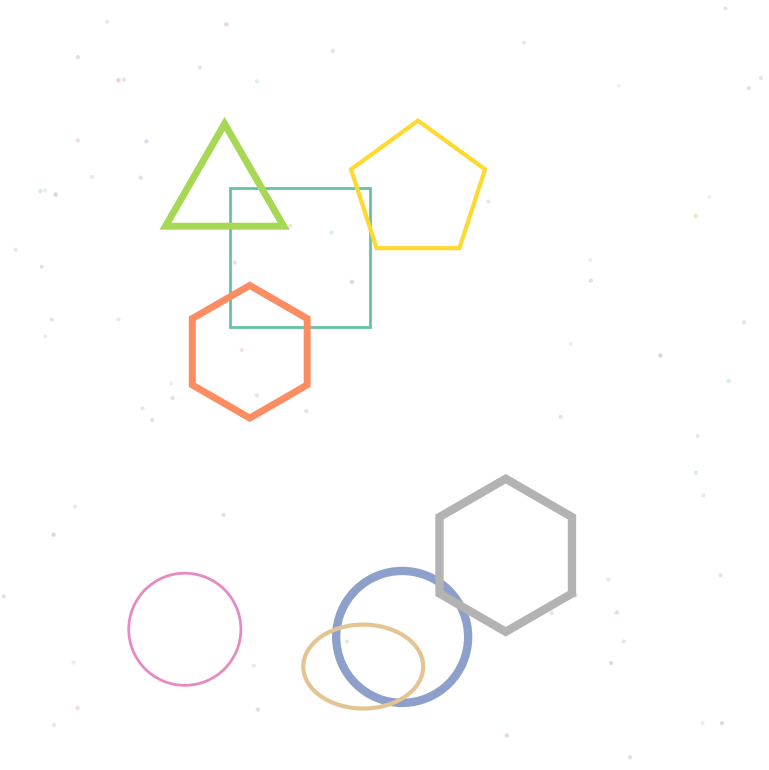[{"shape": "square", "thickness": 1, "radius": 0.45, "center": [0.39, 0.666]}, {"shape": "hexagon", "thickness": 2.5, "radius": 0.43, "center": [0.324, 0.543]}, {"shape": "circle", "thickness": 3, "radius": 0.43, "center": [0.522, 0.173]}, {"shape": "circle", "thickness": 1, "radius": 0.36, "center": [0.24, 0.183]}, {"shape": "triangle", "thickness": 2.5, "radius": 0.44, "center": [0.292, 0.751]}, {"shape": "pentagon", "thickness": 1.5, "radius": 0.46, "center": [0.543, 0.752]}, {"shape": "oval", "thickness": 1.5, "radius": 0.39, "center": [0.472, 0.134]}, {"shape": "hexagon", "thickness": 3, "radius": 0.5, "center": [0.657, 0.279]}]